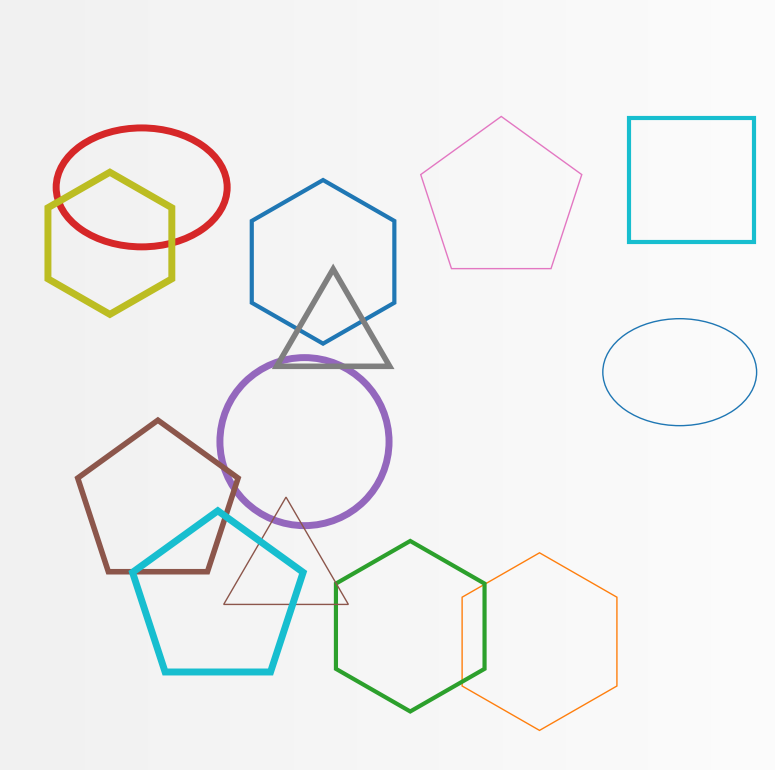[{"shape": "hexagon", "thickness": 1.5, "radius": 0.53, "center": [0.417, 0.66]}, {"shape": "oval", "thickness": 0.5, "radius": 0.5, "center": [0.877, 0.517]}, {"shape": "hexagon", "thickness": 0.5, "radius": 0.58, "center": [0.696, 0.167]}, {"shape": "hexagon", "thickness": 1.5, "radius": 0.55, "center": [0.529, 0.187]}, {"shape": "oval", "thickness": 2.5, "radius": 0.55, "center": [0.183, 0.757]}, {"shape": "circle", "thickness": 2.5, "radius": 0.55, "center": [0.393, 0.426]}, {"shape": "pentagon", "thickness": 2, "radius": 0.54, "center": [0.204, 0.346]}, {"shape": "triangle", "thickness": 0.5, "radius": 0.46, "center": [0.369, 0.261]}, {"shape": "pentagon", "thickness": 0.5, "radius": 0.55, "center": [0.647, 0.74]}, {"shape": "triangle", "thickness": 2, "radius": 0.42, "center": [0.43, 0.566]}, {"shape": "hexagon", "thickness": 2.5, "radius": 0.46, "center": [0.142, 0.684]}, {"shape": "square", "thickness": 1.5, "radius": 0.4, "center": [0.893, 0.766]}, {"shape": "pentagon", "thickness": 2.5, "radius": 0.58, "center": [0.281, 0.221]}]